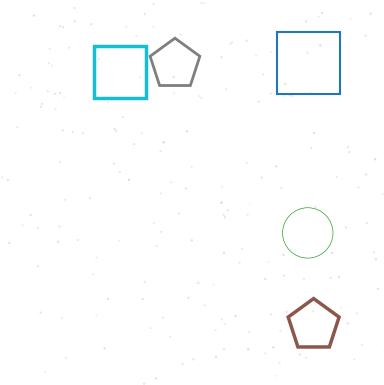[{"shape": "square", "thickness": 1.5, "radius": 0.41, "center": [0.801, 0.836]}, {"shape": "circle", "thickness": 0.5, "radius": 0.33, "center": [0.799, 0.395]}, {"shape": "pentagon", "thickness": 2.5, "radius": 0.35, "center": [0.815, 0.155]}, {"shape": "pentagon", "thickness": 2, "radius": 0.34, "center": [0.454, 0.833]}, {"shape": "square", "thickness": 2.5, "radius": 0.34, "center": [0.311, 0.813]}]